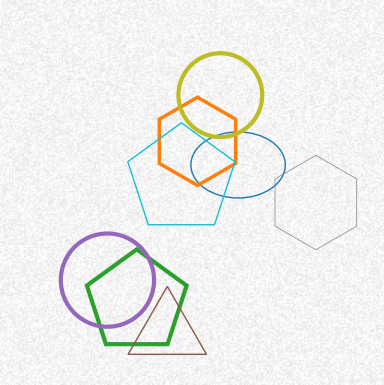[{"shape": "oval", "thickness": 1, "radius": 0.61, "center": [0.618, 0.572]}, {"shape": "hexagon", "thickness": 2.5, "radius": 0.57, "center": [0.513, 0.633]}, {"shape": "pentagon", "thickness": 3, "radius": 0.68, "center": [0.355, 0.216]}, {"shape": "circle", "thickness": 3, "radius": 0.61, "center": [0.279, 0.272]}, {"shape": "triangle", "thickness": 1, "radius": 0.59, "center": [0.435, 0.138]}, {"shape": "hexagon", "thickness": 0.5, "radius": 0.61, "center": [0.82, 0.474]}, {"shape": "circle", "thickness": 3, "radius": 0.54, "center": [0.572, 0.753]}, {"shape": "pentagon", "thickness": 1, "radius": 0.73, "center": [0.471, 0.535]}]